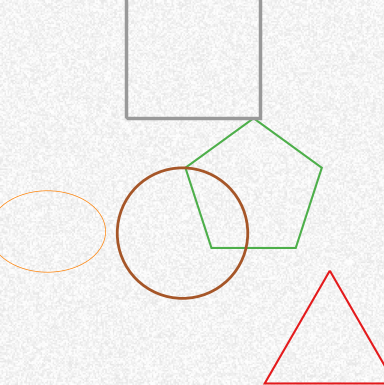[{"shape": "triangle", "thickness": 1.5, "radius": 0.98, "center": [0.857, 0.102]}, {"shape": "pentagon", "thickness": 1.5, "radius": 0.93, "center": [0.659, 0.507]}, {"shape": "oval", "thickness": 0.5, "radius": 0.76, "center": [0.123, 0.399]}, {"shape": "circle", "thickness": 2, "radius": 0.85, "center": [0.474, 0.394]}, {"shape": "square", "thickness": 2.5, "radius": 0.87, "center": [0.501, 0.869]}]